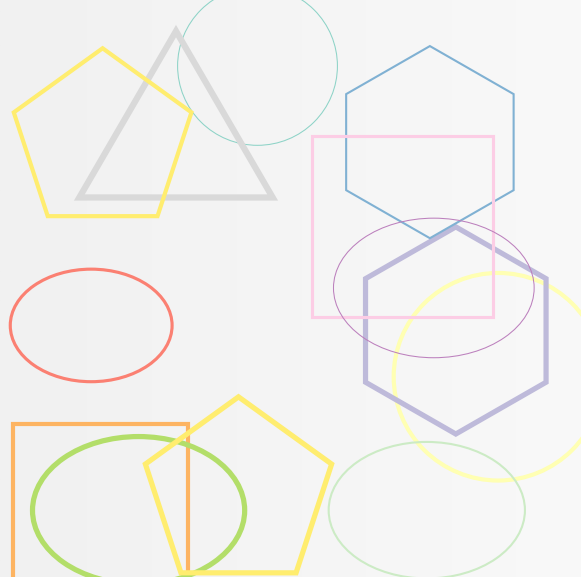[{"shape": "circle", "thickness": 0.5, "radius": 0.69, "center": [0.443, 0.885]}, {"shape": "circle", "thickness": 2, "radius": 0.9, "center": [0.857, 0.347]}, {"shape": "hexagon", "thickness": 2.5, "radius": 0.9, "center": [0.784, 0.427]}, {"shape": "oval", "thickness": 1.5, "radius": 0.7, "center": [0.157, 0.436]}, {"shape": "hexagon", "thickness": 1, "radius": 0.83, "center": [0.74, 0.753]}, {"shape": "square", "thickness": 2, "radius": 0.75, "center": [0.173, 0.115]}, {"shape": "oval", "thickness": 2.5, "radius": 0.91, "center": [0.238, 0.115]}, {"shape": "square", "thickness": 1.5, "radius": 0.78, "center": [0.693, 0.607]}, {"shape": "triangle", "thickness": 3, "radius": 0.96, "center": [0.303, 0.753]}, {"shape": "oval", "thickness": 0.5, "radius": 0.86, "center": [0.746, 0.501]}, {"shape": "oval", "thickness": 1, "radius": 0.84, "center": [0.734, 0.116]}, {"shape": "pentagon", "thickness": 2, "radius": 0.8, "center": [0.177, 0.755]}, {"shape": "pentagon", "thickness": 2.5, "radius": 0.84, "center": [0.41, 0.143]}]